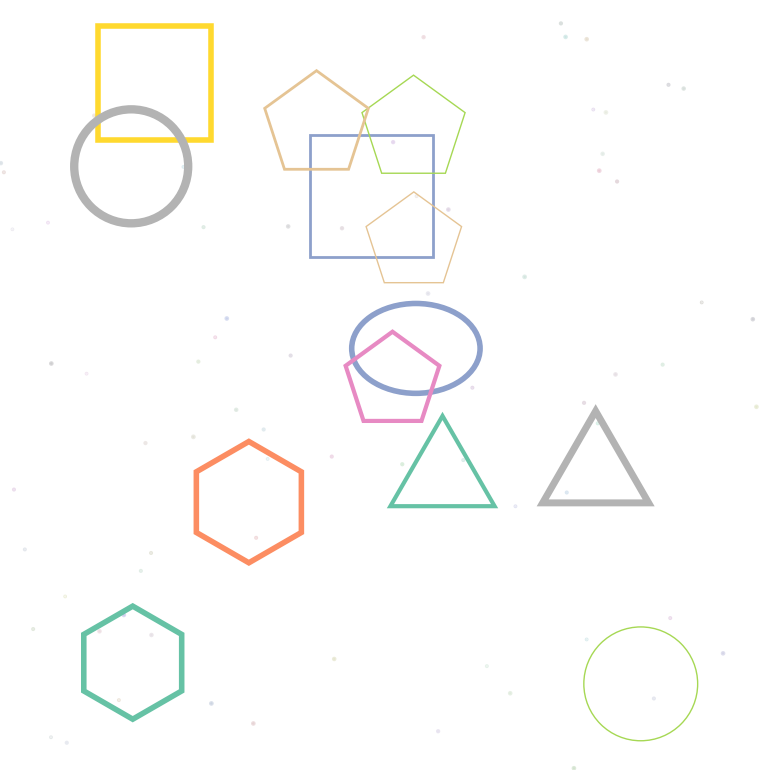[{"shape": "hexagon", "thickness": 2, "radius": 0.37, "center": [0.172, 0.139]}, {"shape": "triangle", "thickness": 1.5, "radius": 0.39, "center": [0.575, 0.382]}, {"shape": "hexagon", "thickness": 2, "radius": 0.39, "center": [0.323, 0.348]}, {"shape": "oval", "thickness": 2, "radius": 0.42, "center": [0.54, 0.548]}, {"shape": "square", "thickness": 1, "radius": 0.4, "center": [0.483, 0.745]}, {"shape": "pentagon", "thickness": 1.5, "radius": 0.32, "center": [0.51, 0.505]}, {"shape": "pentagon", "thickness": 0.5, "radius": 0.35, "center": [0.537, 0.832]}, {"shape": "circle", "thickness": 0.5, "radius": 0.37, "center": [0.832, 0.112]}, {"shape": "square", "thickness": 2, "radius": 0.37, "center": [0.201, 0.892]}, {"shape": "pentagon", "thickness": 0.5, "radius": 0.33, "center": [0.537, 0.686]}, {"shape": "pentagon", "thickness": 1, "radius": 0.35, "center": [0.411, 0.837]}, {"shape": "triangle", "thickness": 2.5, "radius": 0.4, "center": [0.774, 0.387]}, {"shape": "circle", "thickness": 3, "radius": 0.37, "center": [0.17, 0.784]}]